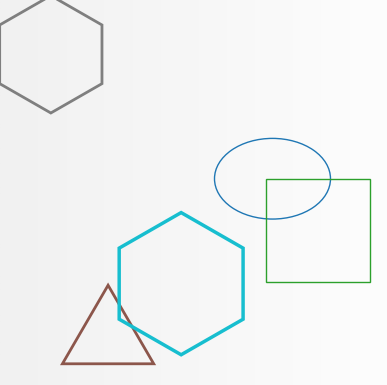[{"shape": "oval", "thickness": 1, "radius": 0.75, "center": [0.703, 0.536]}, {"shape": "square", "thickness": 1, "radius": 0.67, "center": [0.82, 0.401]}, {"shape": "triangle", "thickness": 2, "radius": 0.68, "center": [0.279, 0.123]}, {"shape": "hexagon", "thickness": 2, "radius": 0.76, "center": [0.131, 0.859]}, {"shape": "hexagon", "thickness": 2.5, "radius": 0.92, "center": [0.467, 0.263]}]